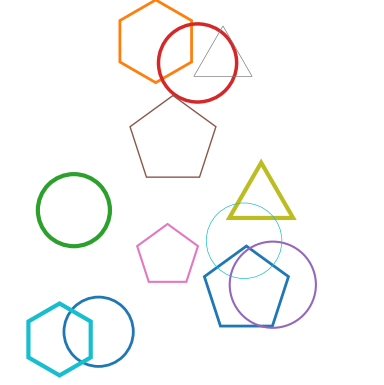[{"shape": "pentagon", "thickness": 2, "radius": 0.57, "center": [0.64, 0.246]}, {"shape": "circle", "thickness": 2, "radius": 0.45, "center": [0.256, 0.138]}, {"shape": "hexagon", "thickness": 2, "radius": 0.54, "center": [0.404, 0.893]}, {"shape": "circle", "thickness": 3, "radius": 0.47, "center": [0.192, 0.454]}, {"shape": "circle", "thickness": 2.5, "radius": 0.51, "center": [0.513, 0.836]}, {"shape": "circle", "thickness": 1.5, "radius": 0.56, "center": [0.709, 0.26]}, {"shape": "pentagon", "thickness": 1, "radius": 0.59, "center": [0.449, 0.635]}, {"shape": "pentagon", "thickness": 1.5, "radius": 0.42, "center": [0.435, 0.335]}, {"shape": "triangle", "thickness": 0.5, "radius": 0.44, "center": [0.579, 0.845]}, {"shape": "triangle", "thickness": 3, "radius": 0.48, "center": [0.678, 0.482]}, {"shape": "hexagon", "thickness": 3, "radius": 0.47, "center": [0.155, 0.118]}, {"shape": "circle", "thickness": 0.5, "radius": 0.49, "center": [0.634, 0.375]}]